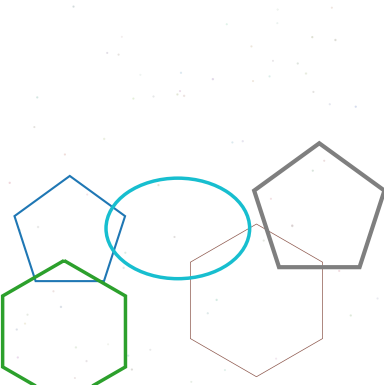[{"shape": "pentagon", "thickness": 1.5, "radius": 0.76, "center": [0.181, 0.392]}, {"shape": "hexagon", "thickness": 2.5, "radius": 0.92, "center": [0.166, 0.139]}, {"shape": "hexagon", "thickness": 0.5, "radius": 0.99, "center": [0.666, 0.22]}, {"shape": "pentagon", "thickness": 3, "radius": 0.89, "center": [0.829, 0.45]}, {"shape": "oval", "thickness": 2.5, "radius": 0.93, "center": [0.462, 0.407]}]